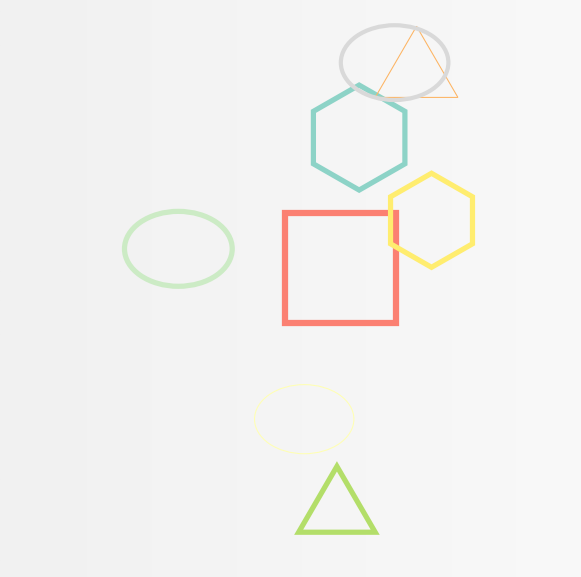[{"shape": "hexagon", "thickness": 2.5, "radius": 0.45, "center": [0.618, 0.761]}, {"shape": "oval", "thickness": 0.5, "radius": 0.43, "center": [0.523, 0.273]}, {"shape": "square", "thickness": 3, "radius": 0.48, "center": [0.586, 0.535]}, {"shape": "triangle", "thickness": 0.5, "radius": 0.41, "center": [0.717, 0.872]}, {"shape": "triangle", "thickness": 2.5, "radius": 0.38, "center": [0.58, 0.116]}, {"shape": "oval", "thickness": 2, "radius": 0.46, "center": [0.679, 0.891]}, {"shape": "oval", "thickness": 2.5, "radius": 0.46, "center": [0.307, 0.568]}, {"shape": "hexagon", "thickness": 2.5, "radius": 0.41, "center": [0.742, 0.618]}]